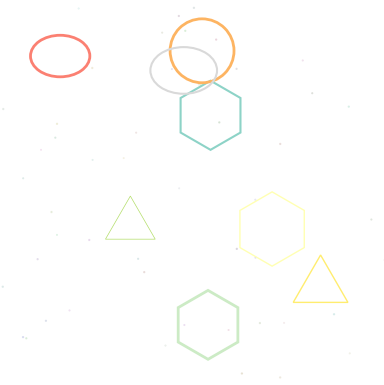[{"shape": "hexagon", "thickness": 1.5, "radius": 0.45, "center": [0.547, 0.701]}, {"shape": "hexagon", "thickness": 1, "radius": 0.48, "center": [0.707, 0.405]}, {"shape": "oval", "thickness": 2, "radius": 0.39, "center": [0.156, 0.854]}, {"shape": "circle", "thickness": 2, "radius": 0.42, "center": [0.525, 0.868]}, {"shape": "triangle", "thickness": 0.5, "radius": 0.37, "center": [0.339, 0.416]}, {"shape": "oval", "thickness": 1.5, "radius": 0.43, "center": [0.477, 0.817]}, {"shape": "hexagon", "thickness": 2, "radius": 0.45, "center": [0.54, 0.156]}, {"shape": "triangle", "thickness": 1, "radius": 0.41, "center": [0.833, 0.256]}]